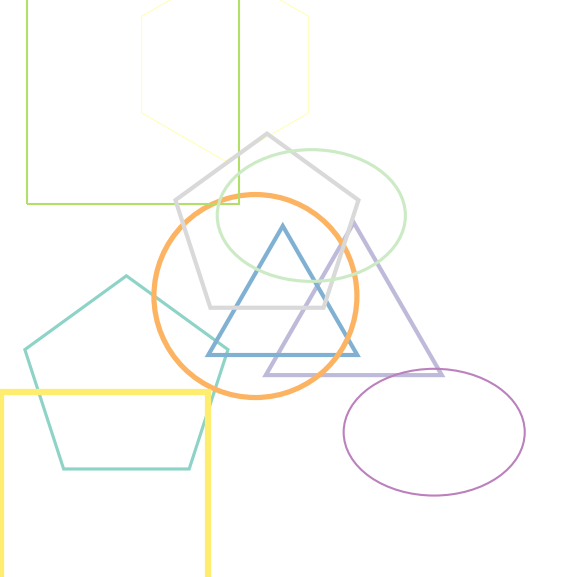[{"shape": "pentagon", "thickness": 1.5, "radius": 0.92, "center": [0.219, 0.337]}, {"shape": "hexagon", "thickness": 0.5, "radius": 0.84, "center": [0.39, 0.887]}, {"shape": "triangle", "thickness": 2, "radius": 0.88, "center": [0.613, 0.438]}, {"shape": "triangle", "thickness": 2, "radius": 0.74, "center": [0.49, 0.459]}, {"shape": "circle", "thickness": 2.5, "radius": 0.88, "center": [0.442, 0.487]}, {"shape": "square", "thickness": 1, "radius": 0.92, "center": [0.231, 0.83]}, {"shape": "pentagon", "thickness": 2, "radius": 0.83, "center": [0.462, 0.601]}, {"shape": "oval", "thickness": 1, "radius": 0.78, "center": [0.752, 0.251]}, {"shape": "oval", "thickness": 1.5, "radius": 0.81, "center": [0.539, 0.626]}, {"shape": "square", "thickness": 3, "radius": 0.9, "center": [0.181, 0.141]}]